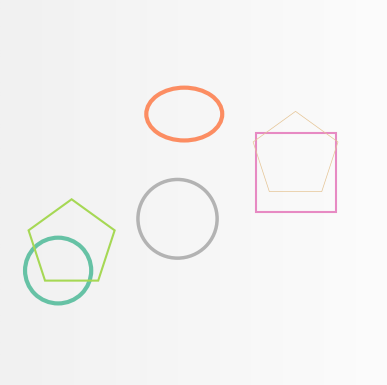[{"shape": "circle", "thickness": 3, "radius": 0.43, "center": [0.15, 0.297]}, {"shape": "oval", "thickness": 3, "radius": 0.49, "center": [0.476, 0.704]}, {"shape": "square", "thickness": 1.5, "radius": 0.51, "center": [0.763, 0.552]}, {"shape": "pentagon", "thickness": 1.5, "radius": 0.58, "center": [0.185, 0.366]}, {"shape": "pentagon", "thickness": 0.5, "radius": 0.58, "center": [0.763, 0.596]}, {"shape": "circle", "thickness": 2.5, "radius": 0.51, "center": [0.458, 0.432]}]